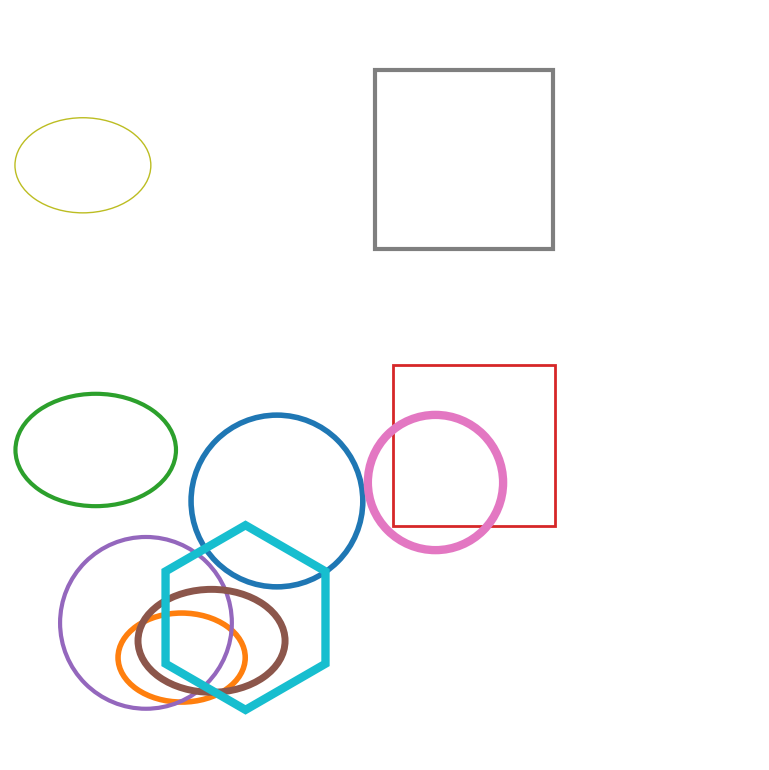[{"shape": "circle", "thickness": 2, "radius": 0.56, "center": [0.36, 0.349]}, {"shape": "oval", "thickness": 2, "radius": 0.41, "center": [0.236, 0.146]}, {"shape": "oval", "thickness": 1.5, "radius": 0.52, "center": [0.124, 0.416]}, {"shape": "square", "thickness": 1, "radius": 0.52, "center": [0.616, 0.421]}, {"shape": "circle", "thickness": 1.5, "radius": 0.56, "center": [0.19, 0.191]}, {"shape": "oval", "thickness": 2.5, "radius": 0.48, "center": [0.275, 0.168]}, {"shape": "circle", "thickness": 3, "radius": 0.44, "center": [0.566, 0.373]}, {"shape": "square", "thickness": 1.5, "radius": 0.58, "center": [0.603, 0.793]}, {"shape": "oval", "thickness": 0.5, "radius": 0.44, "center": [0.108, 0.785]}, {"shape": "hexagon", "thickness": 3, "radius": 0.6, "center": [0.319, 0.198]}]